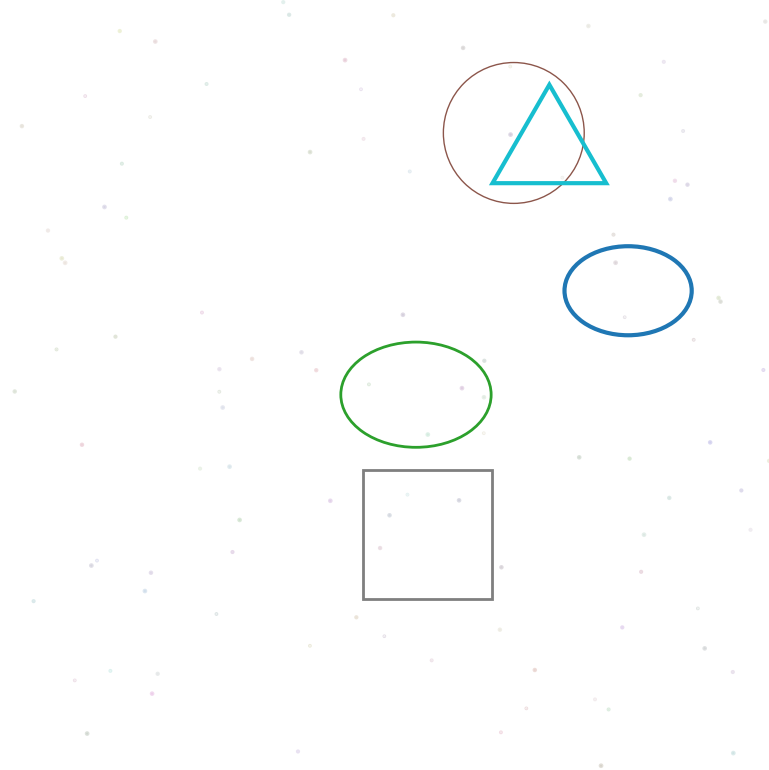[{"shape": "oval", "thickness": 1.5, "radius": 0.41, "center": [0.816, 0.622]}, {"shape": "oval", "thickness": 1, "radius": 0.49, "center": [0.54, 0.487]}, {"shape": "circle", "thickness": 0.5, "radius": 0.46, "center": [0.667, 0.827]}, {"shape": "square", "thickness": 1, "radius": 0.42, "center": [0.555, 0.306]}, {"shape": "triangle", "thickness": 1.5, "radius": 0.43, "center": [0.713, 0.805]}]